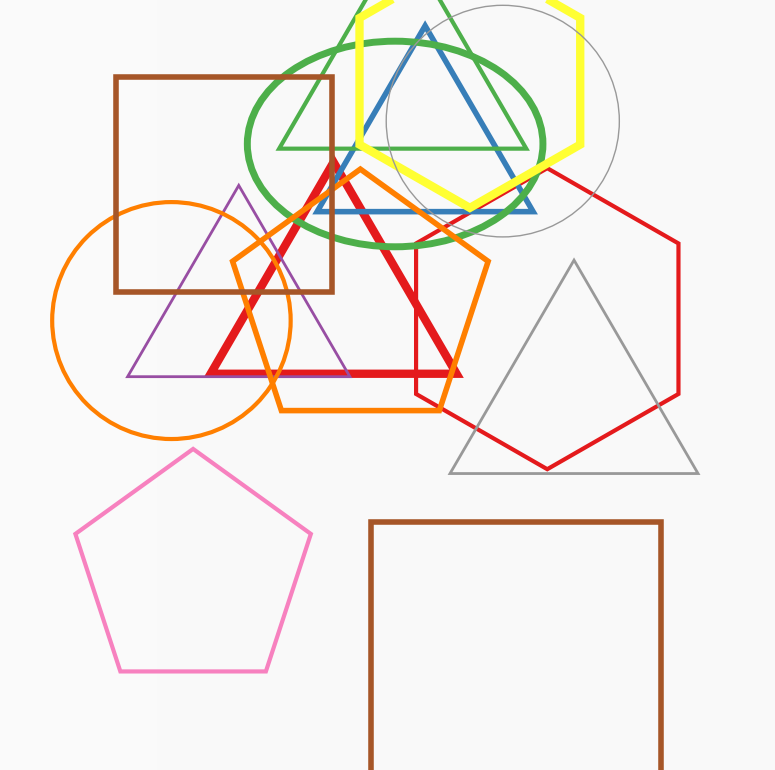[{"shape": "triangle", "thickness": 3, "radius": 0.92, "center": [0.43, 0.606]}, {"shape": "hexagon", "thickness": 1.5, "radius": 0.98, "center": [0.706, 0.586]}, {"shape": "triangle", "thickness": 2, "radius": 0.8, "center": [0.549, 0.806]}, {"shape": "triangle", "thickness": 1.5, "radius": 0.92, "center": [0.52, 0.899]}, {"shape": "oval", "thickness": 2.5, "radius": 0.95, "center": [0.51, 0.813]}, {"shape": "triangle", "thickness": 1, "radius": 0.83, "center": [0.308, 0.594]}, {"shape": "pentagon", "thickness": 2, "radius": 0.87, "center": [0.465, 0.607]}, {"shape": "circle", "thickness": 1.5, "radius": 0.77, "center": [0.221, 0.584]}, {"shape": "hexagon", "thickness": 3, "radius": 0.82, "center": [0.606, 0.894]}, {"shape": "square", "thickness": 2, "radius": 0.7, "center": [0.289, 0.761]}, {"shape": "square", "thickness": 2, "radius": 0.93, "center": [0.666, 0.135]}, {"shape": "pentagon", "thickness": 1.5, "radius": 0.8, "center": [0.249, 0.257]}, {"shape": "circle", "thickness": 0.5, "radius": 0.75, "center": [0.649, 0.843]}, {"shape": "triangle", "thickness": 1, "radius": 0.92, "center": [0.741, 0.477]}]